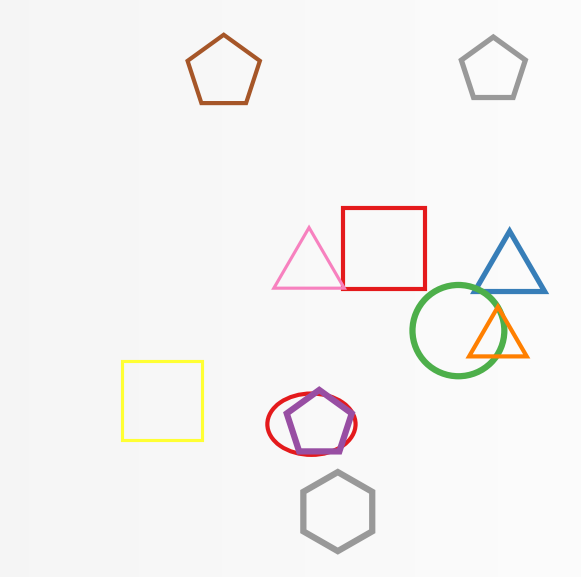[{"shape": "oval", "thickness": 2, "radius": 0.38, "center": [0.536, 0.265]}, {"shape": "square", "thickness": 2, "radius": 0.35, "center": [0.661, 0.569]}, {"shape": "triangle", "thickness": 2.5, "radius": 0.35, "center": [0.877, 0.529]}, {"shape": "circle", "thickness": 3, "radius": 0.4, "center": [0.789, 0.427]}, {"shape": "pentagon", "thickness": 3, "radius": 0.29, "center": [0.549, 0.265]}, {"shape": "triangle", "thickness": 2, "radius": 0.29, "center": [0.857, 0.411]}, {"shape": "square", "thickness": 1.5, "radius": 0.34, "center": [0.279, 0.306]}, {"shape": "pentagon", "thickness": 2, "radius": 0.33, "center": [0.385, 0.874]}, {"shape": "triangle", "thickness": 1.5, "radius": 0.35, "center": [0.532, 0.535]}, {"shape": "pentagon", "thickness": 2.5, "radius": 0.29, "center": [0.849, 0.877]}, {"shape": "hexagon", "thickness": 3, "radius": 0.34, "center": [0.581, 0.113]}]